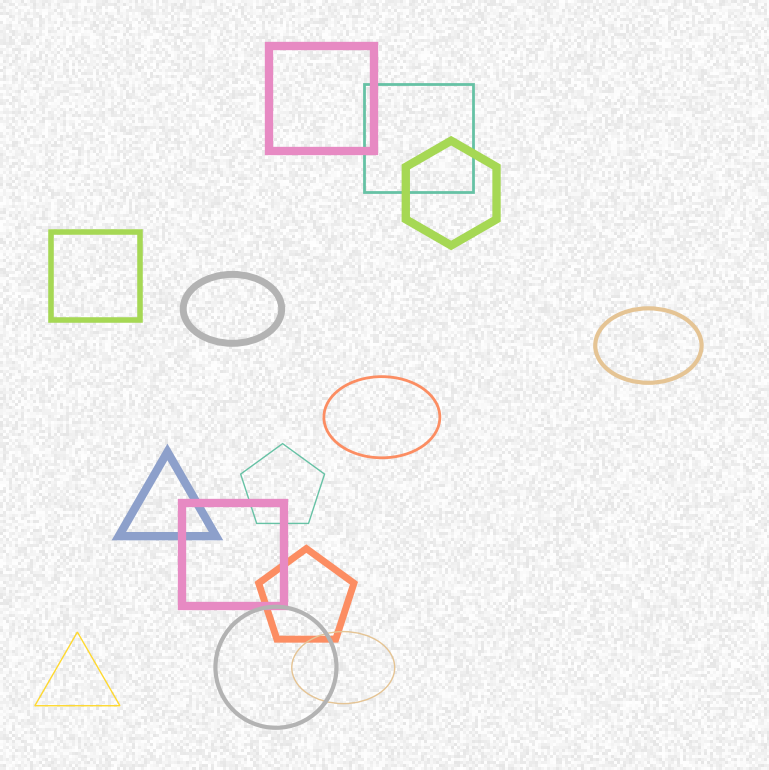[{"shape": "pentagon", "thickness": 0.5, "radius": 0.29, "center": [0.367, 0.367]}, {"shape": "square", "thickness": 1, "radius": 0.35, "center": [0.543, 0.821]}, {"shape": "pentagon", "thickness": 2.5, "radius": 0.33, "center": [0.398, 0.223]}, {"shape": "oval", "thickness": 1, "radius": 0.38, "center": [0.496, 0.458]}, {"shape": "triangle", "thickness": 3, "radius": 0.36, "center": [0.217, 0.34]}, {"shape": "square", "thickness": 3, "radius": 0.34, "center": [0.418, 0.872]}, {"shape": "square", "thickness": 3, "radius": 0.33, "center": [0.303, 0.28]}, {"shape": "hexagon", "thickness": 3, "radius": 0.34, "center": [0.586, 0.749]}, {"shape": "square", "thickness": 2, "radius": 0.29, "center": [0.124, 0.642]}, {"shape": "triangle", "thickness": 0.5, "radius": 0.32, "center": [0.1, 0.115]}, {"shape": "oval", "thickness": 0.5, "radius": 0.33, "center": [0.446, 0.133]}, {"shape": "oval", "thickness": 1.5, "radius": 0.35, "center": [0.842, 0.551]}, {"shape": "oval", "thickness": 2.5, "radius": 0.32, "center": [0.302, 0.599]}, {"shape": "circle", "thickness": 1.5, "radius": 0.39, "center": [0.358, 0.133]}]